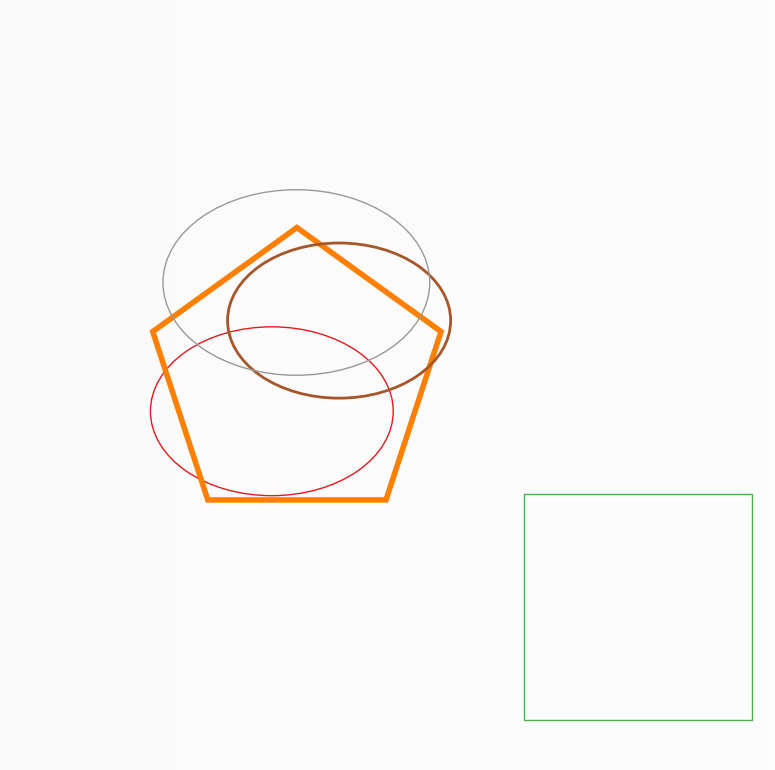[{"shape": "oval", "thickness": 0.5, "radius": 0.78, "center": [0.351, 0.466]}, {"shape": "square", "thickness": 0.5, "radius": 0.74, "center": [0.823, 0.212]}, {"shape": "pentagon", "thickness": 2, "radius": 0.98, "center": [0.383, 0.509]}, {"shape": "oval", "thickness": 1, "radius": 0.72, "center": [0.438, 0.584]}, {"shape": "oval", "thickness": 0.5, "radius": 0.86, "center": [0.382, 0.633]}]